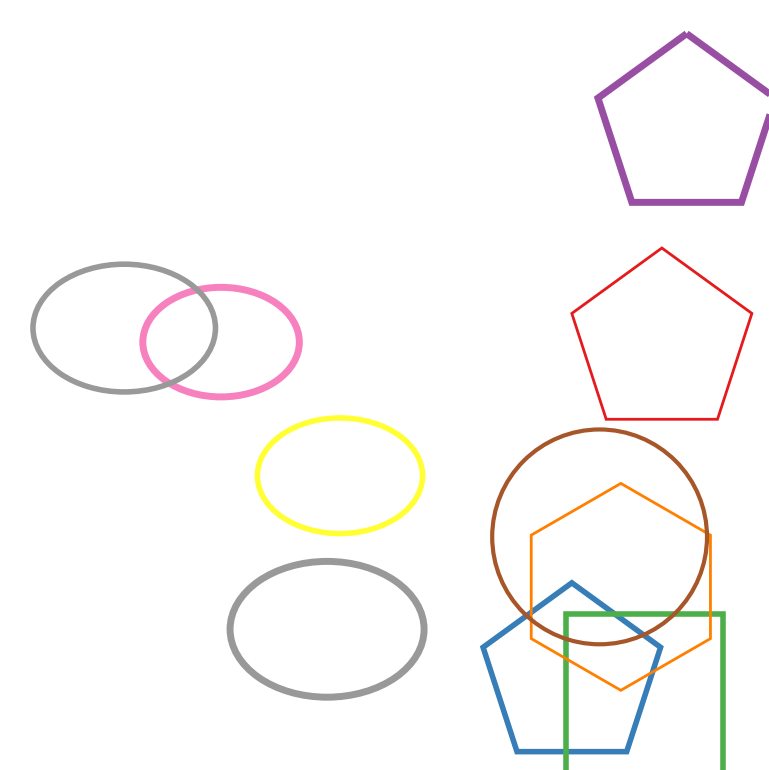[{"shape": "pentagon", "thickness": 1, "radius": 0.61, "center": [0.86, 0.555]}, {"shape": "pentagon", "thickness": 2, "radius": 0.61, "center": [0.743, 0.122]}, {"shape": "square", "thickness": 2, "radius": 0.51, "center": [0.837, 0.101]}, {"shape": "pentagon", "thickness": 2.5, "radius": 0.61, "center": [0.892, 0.835]}, {"shape": "hexagon", "thickness": 1, "radius": 0.67, "center": [0.806, 0.238]}, {"shape": "oval", "thickness": 2, "radius": 0.54, "center": [0.442, 0.382]}, {"shape": "circle", "thickness": 1.5, "radius": 0.7, "center": [0.779, 0.303]}, {"shape": "oval", "thickness": 2.5, "radius": 0.51, "center": [0.287, 0.556]}, {"shape": "oval", "thickness": 2, "radius": 0.59, "center": [0.161, 0.574]}, {"shape": "oval", "thickness": 2.5, "radius": 0.63, "center": [0.425, 0.183]}]